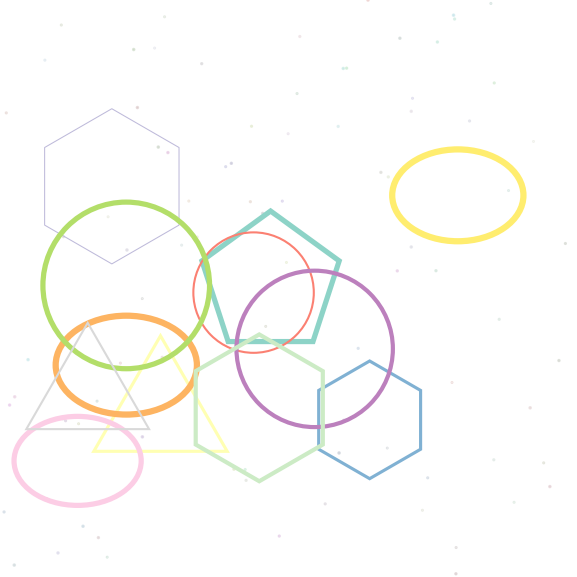[{"shape": "pentagon", "thickness": 2.5, "radius": 0.62, "center": [0.469, 0.509]}, {"shape": "triangle", "thickness": 1.5, "radius": 0.67, "center": [0.278, 0.284]}, {"shape": "hexagon", "thickness": 0.5, "radius": 0.67, "center": [0.194, 0.677]}, {"shape": "circle", "thickness": 1, "radius": 0.52, "center": [0.439, 0.492]}, {"shape": "hexagon", "thickness": 1.5, "radius": 0.51, "center": [0.64, 0.272]}, {"shape": "oval", "thickness": 3, "radius": 0.61, "center": [0.219, 0.367]}, {"shape": "circle", "thickness": 2.5, "radius": 0.72, "center": [0.219, 0.505]}, {"shape": "oval", "thickness": 2.5, "radius": 0.55, "center": [0.134, 0.201]}, {"shape": "triangle", "thickness": 1, "radius": 0.61, "center": [0.152, 0.317]}, {"shape": "circle", "thickness": 2, "radius": 0.68, "center": [0.545, 0.395]}, {"shape": "hexagon", "thickness": 2, "radius": 0.64, "center": [0.449, 0.293]}, {"shape": "oval", "thickness": 3, "radius": 0.57, "center": [0.793, 0.661]}]